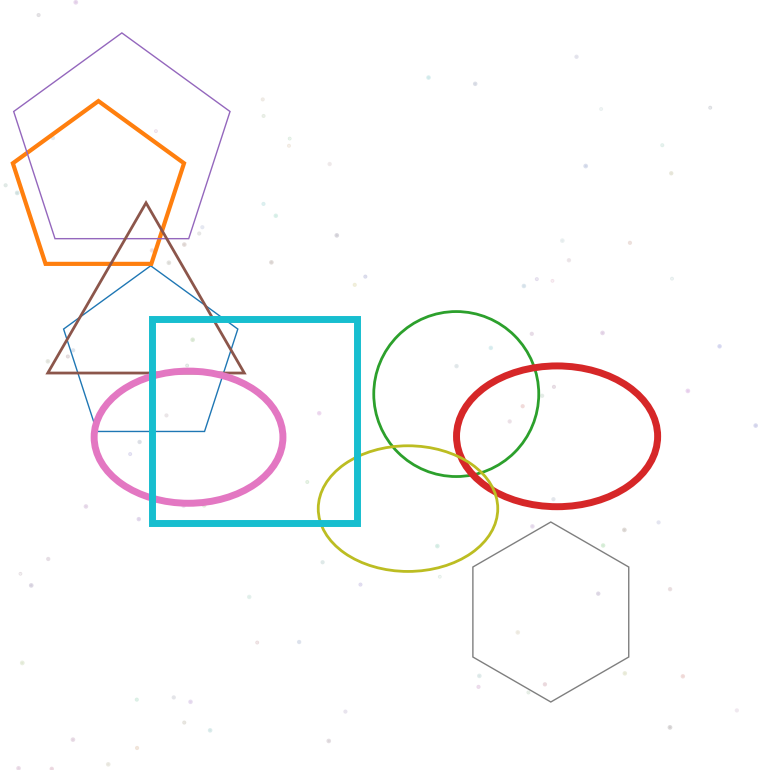[{"shape": "pentagon", "thickness": 0.5, "radius": 0.59, "center": [0.196, 0.536]}, {"shape": "pentagon", "thickness": 1.5, "radius": 0.58, "center": [0.128, 0.752]}, {"shape": "circle", "thickness": 1, "radius": 0.54, "center": [0.593, 0.488]}, {"shape": "oval", "thickness": 2.5, "radius": 0.65, "center": [0.723, 0.433]}, {"shape": "pentagon", "thickness": 0.5, "radius": 0.74, "center": [0.158, 0.81]}, {"shape": "triangle", "thickness": 1, "radius": 0.74, "center": [0.19, 0.589]}, {"shape": "oval", "thickness": 2.5, "radius": 0.61, "center": [0.245, 0.432]}, {"shape": "hexagon", "thickness": 0.5, "radius": 0.58, "center": [0.715, 0.205]}, {"shape": "oval", "thickness": 1, "radius": 0.58, "center": [0.53, 0.339]}, {"shape": "square", "thickness": 2.5, "radius": 0.66, "center": [0.33, 0.453]}]